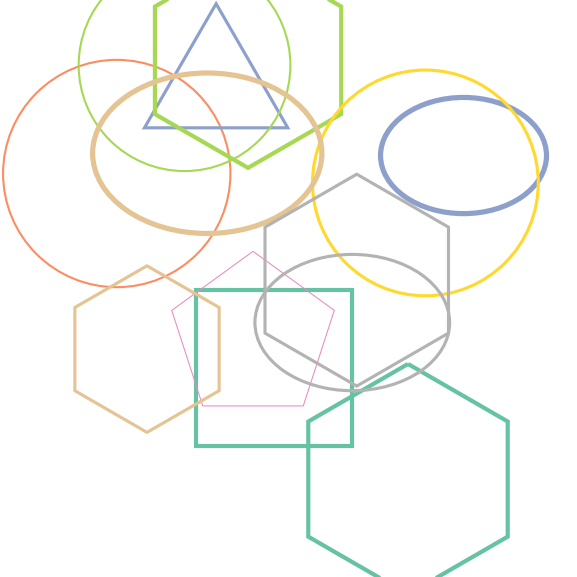[{"shape": "square", "thickness": 2, "radius": 0.68, "center": [0.475, 0.363]}, {"shape": "hexagon", "thickness": 2, "radius": 1.0, "center": [0.706, 0.17]}, {"shape": "circle", "thickness": 1, "radius": 0.98, "center": [0.202, 0.699]}, {"shape": "triangle", "thickness": 1.5, "radius": 0.72, "center": [0.374, 0.849]}, {"shape": "oval", "thickness": 2.5, "radius": 0.72, "center": [0.803, 0.73]}, {"shape": "pentagon", "thickness": 0.5, "radius": 0.74, "center": [0.438, 0.416]}, {"shape": "circle", "thickness": 1, "radius": 0.92, "center": [0.32, 0.886]}, {"shape": "hexagon", "thickness": 2, "radius": 0.93, "center": [0.43, 0.895]}, {"shape": "circle", "thickness": 1.5, "radius": 0.98, "center": [0.737, 0.682]}, {"shape": "oval", "thickness": 2.5, "radius": 0.99, "center": [0.359, 0.734]}, {"shape": "hexagon", "thickness": 1.5, "radius": 0.72, "center": [0.255, 0.395]}, {"shape": "oval", "thickness": 1.5, "radius": 0.84, "center": [0.61, 0.441]}, {"shape": "hexagon", "thickness": 1.5, "radius": 0.92, "center": [0.618, 0.514]}]